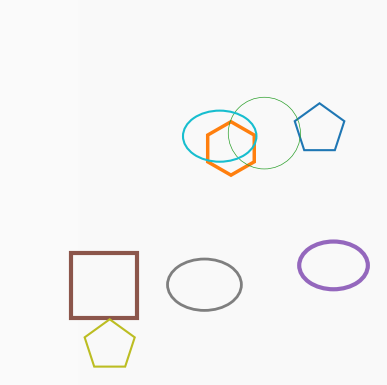[{"shape": "pentagon", "thickness": 1.5, "radius": 0.34, "center": [0.825, 0.664]}, {"shape": "hexagon", "thickness": 2.5, "radius": 0.35, "center": [0.596, 0.614]}, {"shape": "circle", "thickness": 0.5, "radius": 0.47, "center": [0.682, 0.654]}, {"shape": "oval", "thickness": 3, "radius": 0.44, "center": [0.861, 0.311]}, {"shape": "square", "thickness": 3, "radius": 0.42, "center": [0.268, 0.258]}, {"shape": "oval", "thickness": 2, "radius": 0.48, "center": [0.528, 0.26]}, {"shape": "pentagon", "thickness": 1.5, "radius": 0.34, "center": [0.283, 0.103]}, {"shape": "oval", "thickness": 1.5, "radius": 0.47, "center": [0.567, 0.646]}]